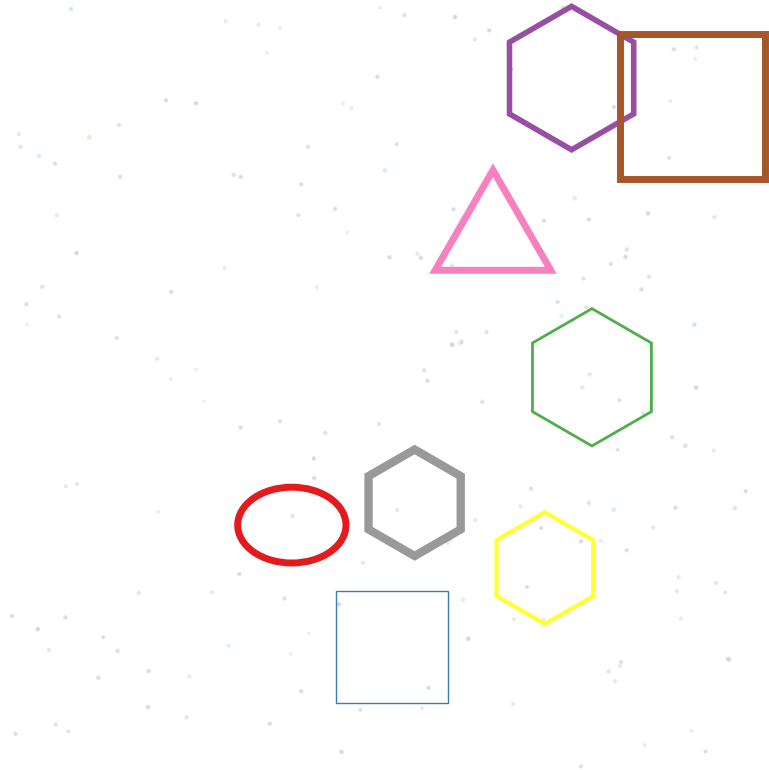[{"shape": "oval", "thickness": 2.5, "radius": 0.35, "center": [0.379, 0.318]}, {"shape": "square", "thickness": 0.5, "radius": 0.37, "center": [0.509, 0.16]}, {"shape": "hexagon", "thickness": 1, "radius": 0.45, "center": [0.769, 0.51]}, {"shape": "hexagon", "thickness": 2, "radius": 0.47, "center": [0.742, 0.899]}, {"shape": "hexagon", "thickness": 1.5, "radius": 0.36, "center": [0.708, 0.262]}, {"shape": "square", "thickness": 2.5, "radius": 0.47, "center": [0.9, 0.861]}, {"shape": "triangle", "thickness": 2.5, "radius": 0.43, "center": [0.64, 0.692]}, {"shape": "hexagon", "thickness": 3, "radius": 0.35, "center": [0.538, 0.347]}]